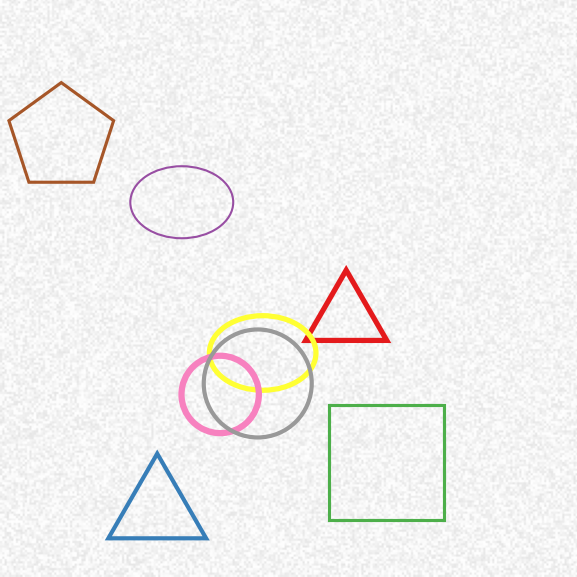[{"shape": "triangle", "thickness": 2.5, "radius": 0.41, "center": [0.599, 0.45]}, {"shape": "triangle", "thickness": 2, "radius": 0.49, "center": [0.272, 0.116]}, {"shape": "square", "thickness": 1.5, "radius": 0.5, "center": [0.669, 0.199]}, {"shape": "oval", "thickness": 1, "radius": 0.45, "center": [0.315, 0.649]}, {"shape": "oval", "thickness": 2.5, "radius": 0.46, "center": [0.455, 0.388]}, {"shape": "pentagon", "thickness": 1.5, "radius": 0.48, "center": [0.106, 0.761]}, {"shape": "circle", "thickness": 3, "radius": 0.34, "center": [0.381, 0.316]}, {"shape": "circle", "thickness": 2, "radius": 0.47, "center": [0.446, 0.335]}]